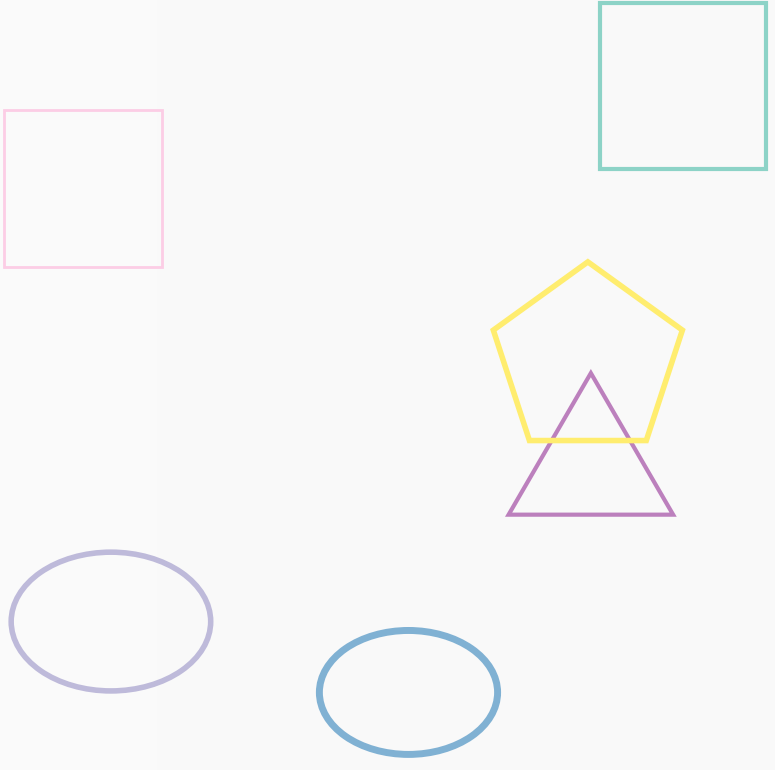[{"shape": "square", "thickness": 1.5, "radius": 0.54, "center": [0.882, 0.888]}, {"shape": "oval", "thickness": 2, "radius": 0.64, "center": [0.143, 0.193]}, {"shape": "oval", "thickness": 2.5, "radius": 0.57, "center": [0.527, 0.101]}, {"shape": "square", "thickness": 1, "radius": 0.51, "center": [0.107, 0.755]}, {"shape": "triangle", "thickness": 1.5, "radius": 0.61, "center": [0.762, 0.393]}, {"shape": "pentagon", "thickness": 2, "radius": 0.64, "center": [0.759, 0.532]}]